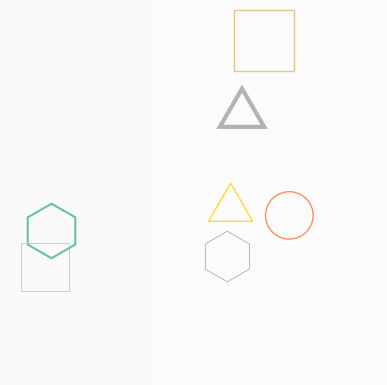[{"shape": "hexagon", "thickness": 1.5, "radius": 0.35, "center": [0.133, 0.4]}, {"shape": "circle", "thickness": 1, "radius": 0.31, "center": [0.747, 0.441]}, {"shape": "hexagon", "thickness": 0.5, "radius": 0.33, "center": [0.587, 0.334]}, {"shape": "square", "thickness": 0.5, "radius": 0.31, "center": [0.116, 0.306]}, {"shape": "triangle", "thickness": 1, "radius": 0.33, "center": [0.595, 0.458]}, {"shape": "square", "thickness": 1, "radius": 0.39, "center": [0.681, 0.895]}, {"shape": "triangle", "thickness": 3, "radius": 0.33, "center": [0.625, 0.704]}]